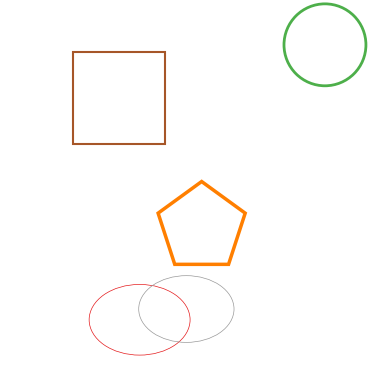[{"shape": "oval", "thickness": 0.5, "radius": 0.66, "center": [0.363, 0.169]}, {"shape": "circle", "thickness": 2, "radius": 0.53, "center": [0.844, 0.884]}, {"shape": "pentagon", "thickness": 2.5, "radius": 0.59, "center": [0.524, 0.41]}, {"shape": "square", "thickness": 1.5, "radius": 0.6, "center": [0.308, 0.745]}, {"shape": "oval", "thickness": 0.5, "radius": 0.62, "center": [0.484, 0.197]}]